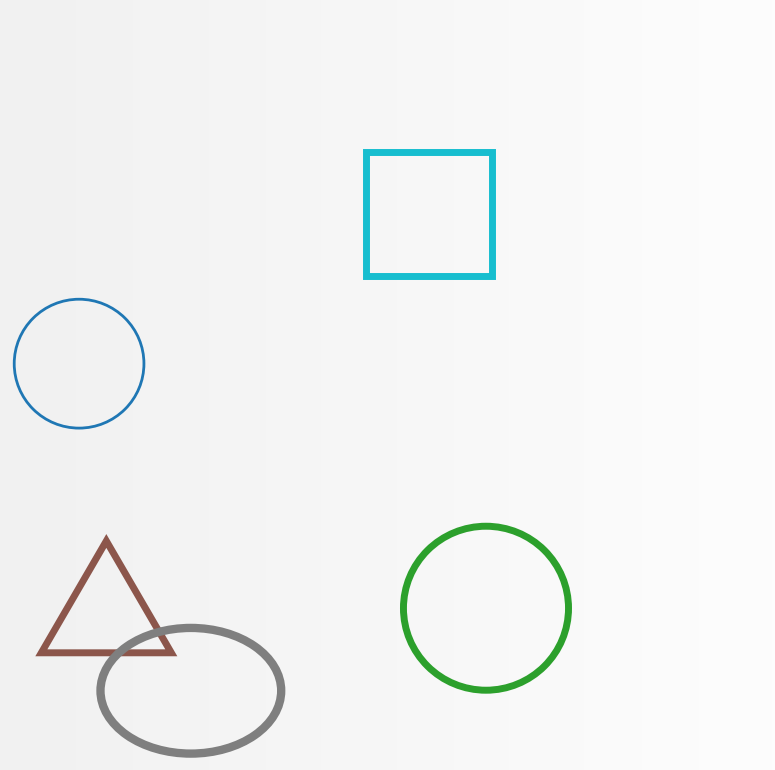[{"shape": "circle", "thickness": 1, "radius": 0.42, "center": [0.102, 0.528]}, {"shape": "circle", "thickness": 2.5, "radius": 0.53, "center": [0.627, 0.21]}, {"shape": "triangle", "thickness": 2.5, "radius": 0.48, "center": [0.137, 0.201]}, {"shape": "oval", "thickness": 3, "radius": 0.58, "center": [0.246, 0.103]}, {"shape": "square", "thickness": 2.5, "radius": 0.41, "center": [0.554, 0.722]}]